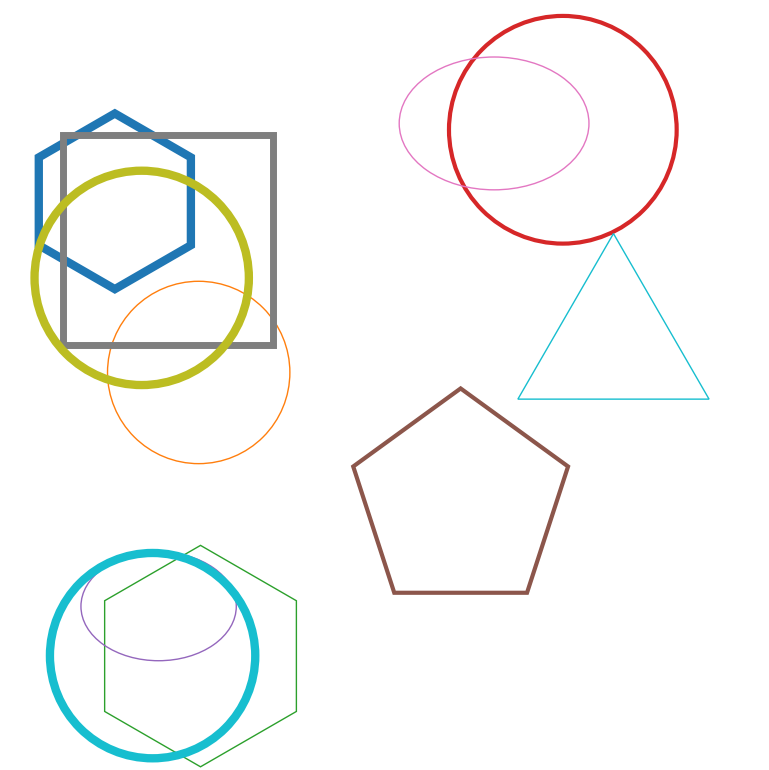[{"shape": "hexagon", "thickness": 3, "radius": 0.57, "center": [0.149, 0.739]}, {"shape": "circle", "thickness": 0.5, "radius": 0.59, "center": [0.258, 0.516]}, {"shape": "hexagon", "thickness": 0.5, "radius": 0.72, "center": [0.26, 0.148]}, {"shape": "circle", "thickness": 1.5, "radius": 0.74, "center": [0.731, 0.831]}, {"shape": "oval", "thickness": 0.5, "radius": 0.5, "center": [0.206, 0.213]}, {"shape": "pentagon", "thickness": 1.5, "radius": 0.73, "center": [0.598, 0.349]}, {"shape": "oval", "thickness": 0.5, "radius": 0.62, "center": [0.642, 0.84]}, {"shape": "square", "thickness": 2.5, "radius": 0.68, "center": [0.219, 0.688]}, {"shape": "circle", "thickness": 3, "radius": 0.7, "center": [0.184, 0.639]}, {"shape": "circle", "thickness": 3, "radius": 0.67, "center": [0.198, 0.149]}, {"shape": "triangle", "thickness": 0.5, "radius": 0.72, "center": [0.797, 0.553]}]